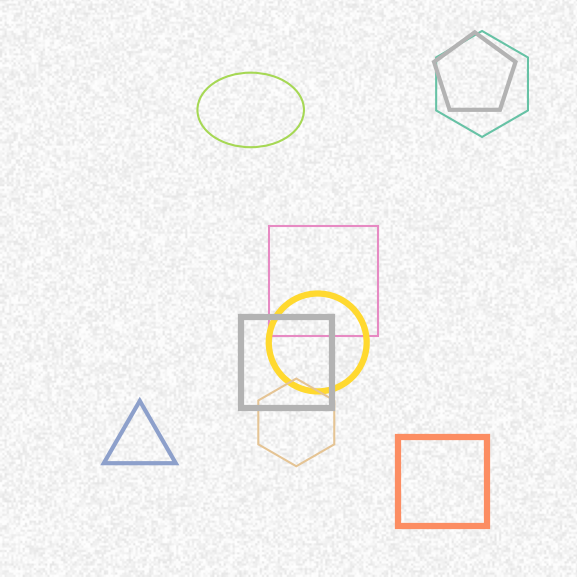[{"shape": "hexagon", "thickness": 1, "radius": 0.46, "center": [0.835, 0.854]}, {"shape": "square", "thickness": 3, "radius": 0.39, "center": [0.767, 0.165]}, {"shape": "triangle", "thickness": 2, "radius": 0.36, "center": [0.242, 0.233]}, {"shape": "square", "thickness": 1, "radius": 0.47, "center": [0.56, 0.513]}, {"shape": "oval", "thickness": 1, "radius": 0.46, "center": [0.434, 0.809]}, {"shape": "circle", "thickness": 3, "radius": 0.42, "center": [0.55, 0.406]}, {"shape": "hexagon", "thickness": 1, "radius": 0.38, "center": [0.513, 0.268]}, {"shape": "square", "thickness": 3, "radius": 0.39, "center": [0.495, 0.371]}, {"shape": "pentagon", "thickness": 2, "radius": 0.37, "center": [0.822, 0.869]}]